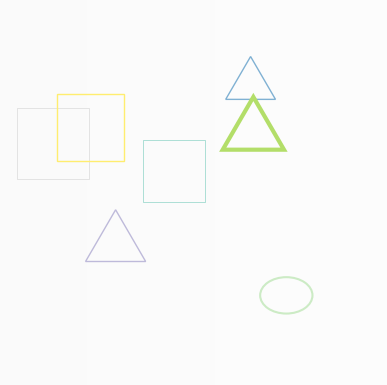[{"shape": "square", "thickness": 0.5, "radius": 0.4, "center": [0.449, 0.556]}, {"shape": "triangle", "thickness": 1, "radius": 0.45, "center": [0.298, 0.366]}, {"shape": "triangle", "thickness": 1, "radius": 0.37, "center": [0.647, 0.779]}, {"shape": "triangle", "thickness": 3, "radius": 0.46, "center": [0.654, 0.657]}, {"shape": "square", "thickness": 0.5, "radius": 0.46, "center": [0.136, 0.627]}, {"shape": "oval", "thickness": 1.5, "radius": 0.34, "center": [0.739, 0.233]}, {"shape": "square", "thickness": 1, "radius": 0.44, "center": [0.233, 0.669]}]